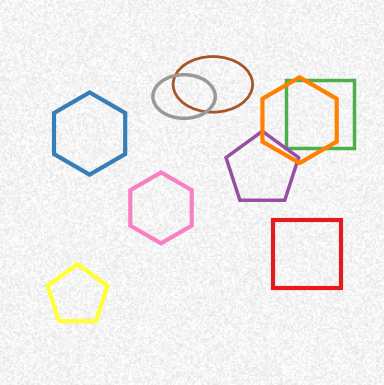[{"shape": "square", "thickness": 3, "radius": 0.44, "center": [0.798, 0.34]}, {"shape": "hexagon", "thickness": 3, "radius": 0.53, "center": [0.233, 0.653]}, {"shape": "square", "thickness": 2.5, "radius": 0.44, "center": [0.832, 0.704]}, {"shape": "pentagon", "thickness": 2.5, "radius": 0.5, "center": [0.681, 0.56]}, {"shape": "hexagon", "thickness": 3, "radius": 0.56, "center": [0.778, 0.688]}, {"shape": "pentagon", "thickness": 3, "radius": 0.41, "center": [0.201, 0.232]}, {"shape": "oval", "thickness": 2, "radius": 0.52, "center": [0.553, 0.781]}, {"shape": "hexagon", "thickness": 3, "radius": 0.46, "center": [0.418, 0.46]}, {"shape": "oval", "thickness": 2.5, "radius": 0.4, "center": [0.478, 0.749]}]